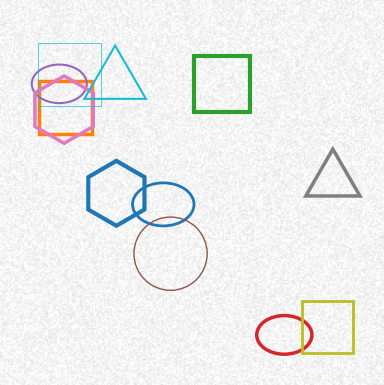[{"shape": "hexagon", "thickness": 3, "radius": 0.42, "center": [0.302, 0.498]}, {"shape": "oval", "thickness": 2, "radius": 0.4, "center": [0.424, 0.469]}, {"shape": "square", "thickness": 2.5, "radius": 0.34, "center": [0.17, 0.72]}, {"shape": "square", "thickness": 3, "radius": 0.36, "center": [0.577, 0.782]}, {"shape": "oval", "thickness": 2.5, "radius": 0.36, "center": [0.738, 0.13]}, {"shape": "oval", "thickness": 1.5, "radius": 0.36, "center": [0.154, 0.782]}, {"shape": "circle", "thickness": 1, "radius": 0.48, "center": [0.443, 0.341]}, {"shape": "hexagon", "thickness": 2.5, "radius": 0.44, "center": [0.167, 0.715]}, {"shape": "triangle", "thickness": 2.5, "radius": 0.41, "center": [0.865, 0.532]}, {"shape": "square", "thickness": 2, "radius": 0.33, "center": [0.851, 0.151]}, {"shape": "square", "thickness": 0.5, "radius": 0.41, "center": [0.181, 0.806]}, {"shape": "triangle", "thickness": 1.5, "radius": 0.46, "center": [0.299, 0.789]}]